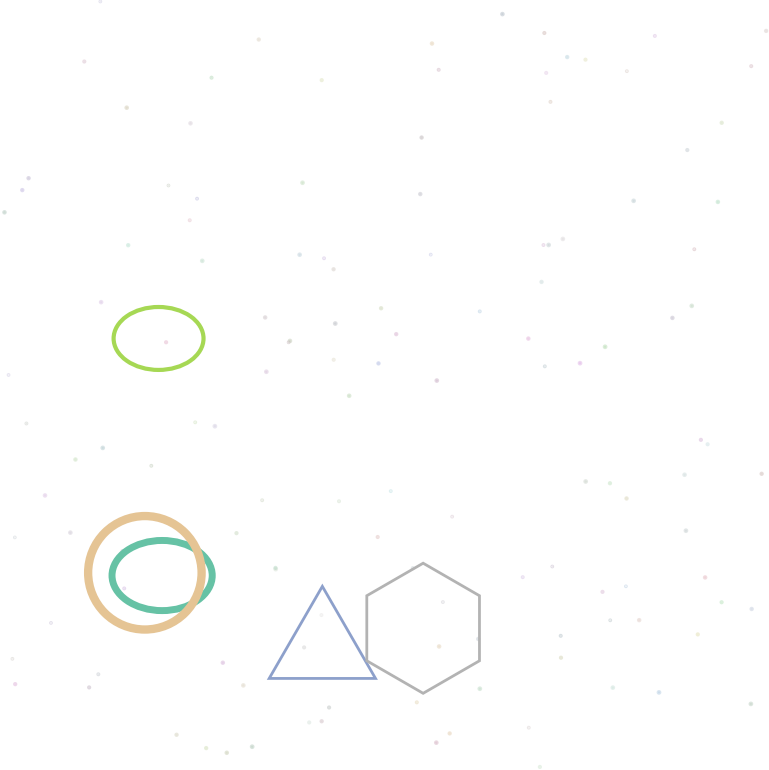[{"shape": "oval", "thickness": 2.5, "radius": 0.33, "center": [0.211, 0.253]}, {"shape": "triangle", "thickness": 1, "radius": 0.4, "center": [0.419, 0.159]}, {"shape": "oval", "thickness": 1.5, "radius": 0.29, "center": [0.206, 0.56]}, {"shape": "circle", "thickness": 3, "radius": 0.37, "center": [0.188, 0.256]}, {"shape": "hexagon", "thickness": 1, "radius": 0.42, "center": [0.55, 0.184]}]